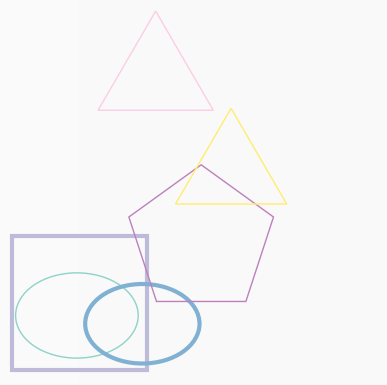[{"shape": "oval", "thickness": 1, "radius": 0.79, "center": [0.198, 0.181]}, {"shape": "square", "thickness": 3, "radius": 0.87, "center": [0.206, 0.213]}, {"shape": "oval", "thickness": 3, "radius": 0.74, "center": [0.367, 0.159]}, {"shape": "triangle", "thickness": 1, "radius": 0.86, "center": [0.402, 0.799]}, {"shape": "pentagon", "thickness": 1, "radius": 0.98, "center": [0.519, 0.376]}, {"shape": "triangle", "thickness": 1, "radius": 0.83, "center": [0.596, 0.553]}]